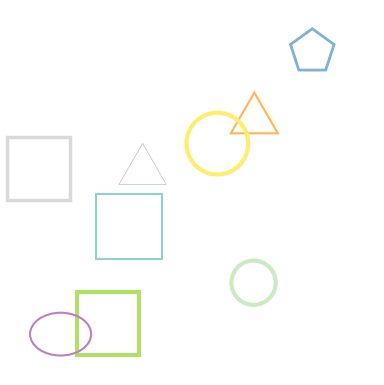[{"shape": "square", "thickness": 1.5, "radius": 0.42, "center": [0.335, 0.412]}, {"shape": "triangle", "thickness": 0.5, "radius": 0.32, "center": [0.672, 0.689]}, {"shape": "triangle", "thickness": 0.5, "radius": 0.36, "center": [0.37, 0.556]}, {"shape": "pentagon", "thickness": 2, "radius": 0.3, "center": [0.811, 0.866]}, {"shape": "triangle", "thickness": 1.5, "radius": 0.35, "center": [0.661, 0.689]}, {"shape": "square", "thickness": 3, "radius": 0.4, "center": [0.281, 0.16]}, {"shape": "square", "thickness": 2.5, "radius": 0.41, "center": [0.1, 0.563]}, {"shape": "oval", "thickness": 1.5, "radius": 0.4, "center": [0.157, 0.132]}, {"shape": "circle", "thickness": 3, "radius": 0.29, "center": [0.659, 0.266]}, {"shape": "circle", "thickness": 3, "radius": 0.4, "center": [0.565, 0.627]}]